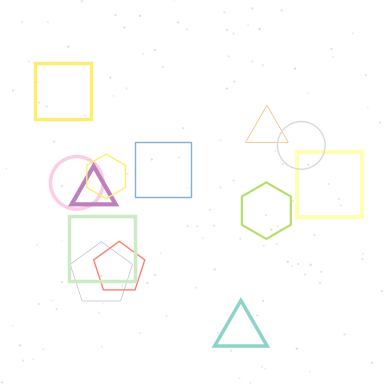[{"shape": "triangle", "thickness": 2.5, "radius": 0.39, "center": [0.626, 0.141]}, {"shape": "square", "thickness": 3, "radius": 0.42, "center": [0.856, 0.521]}, {"shape": "pentagon", "thickness": 0.5, "radius": 0.43, "center": [0.263, 0.287]}, {"shape": "pentagon", "thickness": 1, "radius": 0.35, "center": [0.31, 0.303]}, {"shape": "square", "thickness": 1, "radius": 0.36, "center": [0.424, 0.56]}, {"shape": "triangle", "thickness": 0.5, "radius": 0.32, "center": [0.693, 0.662]}, {"shape": "hexagon", "thickness": 1.5, "radius": 0.37, "center": [0.692, 0.453]}, {"shape": "circle", "thickness": 2.5, "radius": 0.34, "center": [0.199, 0.525]}, {"shape": "circle", "thickness": 1, "radius": 0.31, "center": [0.783, 0.622]}, {"shape": "triangle", "thickness": 3, "radius": 0.33, "center": [0.243, 0.502]}, {"shape": "square", "thickness": 2.5, "radius": 0.42, "center": [0.264, 0.355]}, {"shape": "square", "thickness": 2.5, "radius": 0.36, "center": [0.165, 0.764]}, {"shape": "hexagon", "thickness": 1, "radius": 0.29, "center": [0.276, 0.542]}]